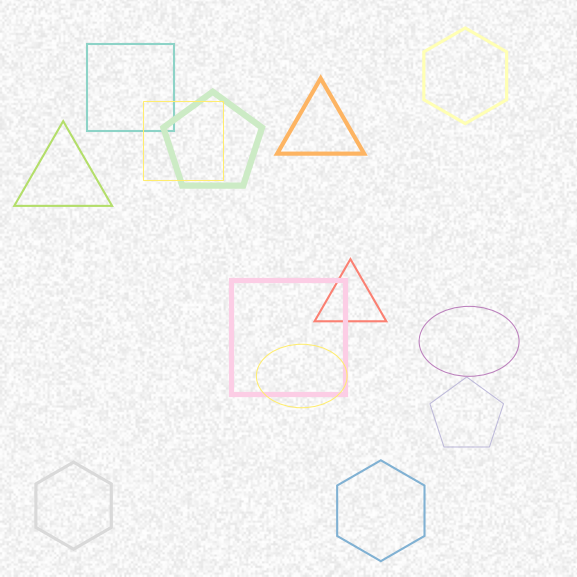[{"shape": "square", "thickness": 1, "radius": 0.38, "center": [0.226, 0.848]}, {"shape": "hexagon", "thickness": 1.5, "radius": 0.41, "center": [0.806, 0.868]}, {"shape": "pentagon", "thickness": 0.5, "radius": 0.34, "center": [0.808, 0.279]}, {"shape": "triangle", "thickness": 1, "radius": 0.36, "center": [0.607, 0.479]}, {"shape": "hexagon", "thickness": 1, "radius": 0.44, "center": [0.659, 0.115]}, {"shape": "triangle", "thickness": 2, "radius": 0.43, "center": [0.555, 0.777]}, {"shape": "triangle", "thickness": 1, "radius": 0.49, "center": [0.109, 0.692]}, {"shape": "square", "thickness": 2.5, "radius": 0.49, "center": [0.498, 0.416]}, {"shape": "hexagon", "thickness": 1.5, "radius": 0.38, "center": [0.127, 0.124]}, {"shape": "oval", "thickness": 0.5, "radius": 0.43, "center": [0.812, 0.408]}, {"shape": "pentagon", "thickness": 3, "radius": 0.45, "center": [0.368, 0.75]}, {"shape": "oval", "thickness": 0.5, "radius": 0.39, "center": [0.522, 0.348]}, {"shape": "square", "thickness": 0.5, "radius": 0.34, "center": [0.317, 0.756]}]